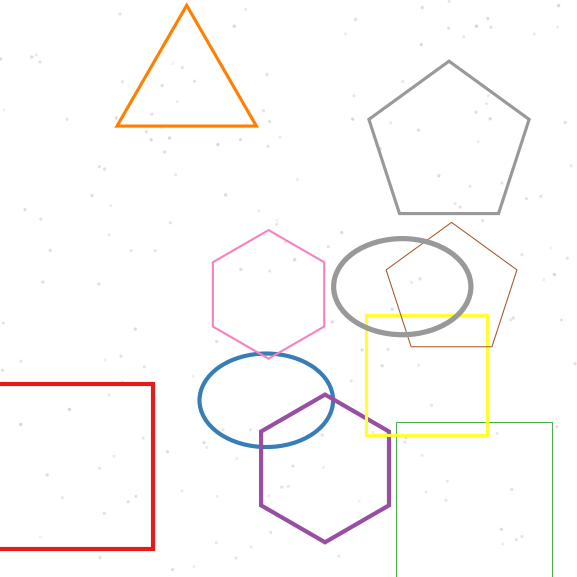[{"shape": "square", "thickness": 2, "radius": 0.71, "center": [0.122, 0.191]}, {"shape": "oval", "thickness": 2, "radius": 0.58, "center": [0.461, 0.306]}, {"shape": "square", "thickness": 0.5, "radius": 0.68, "center": [0.821, 0.134]}, {"shape": "hexagon", "thickness": 2, "radius": 0.64, "center": [0.563, 0.188]}, {"shape": "triangle", "thickness": 1.5, "radius": 0.7, "center": [0.323, 0.851]}, {"shape": "square", "thickness": 1.5, "radius": 0.52, "center": [0.739, 0.35]}, {"shape": "pentagon", "thickness": 0.5, "radius": 0.6, "center": [0.782, 0.495]}, {"shape": "hexagon", "thickness": 1, "radius": 0.56, "center": [0.465, 0.489]}, {"shape": "oval", "thickness": 2.5, "radius": 0.59, "center": [0.697, 0.503]}, {"shape": "pentagon", "thickness": 1.5, "radius": 0.73, "center": [0.778, 0.747]}]